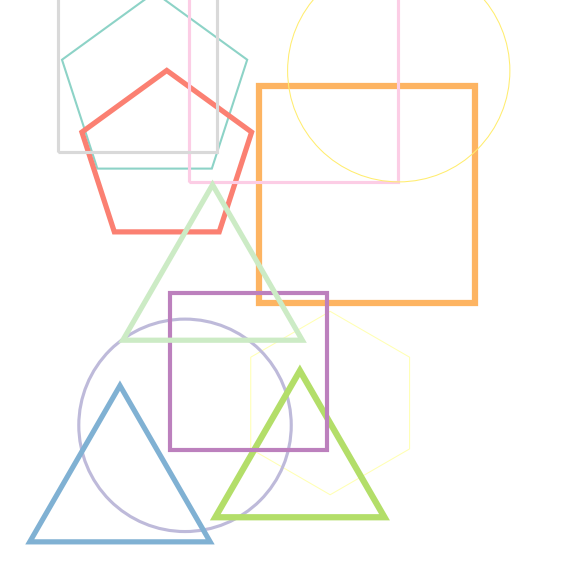[{"shape": "pentagon", "thickness": 1, "radius": 0.84, "center": [0.268, 0.844]}, {"shape": "hexagon", "thickness": 0.5, "radius": 0.79, "center": [0.572, 0.301]}, {"shape": "circle", "thickness": 1.5, "radius": 0.92, "center": [0.32, 0.263]}, {"shape": "pentagon", "thickness": 2.5, "radius": 0.77, "center": [0.289, 0.723]}, {"shape": "triangle", "thickness": 2.5, "radius": 0.9, "center": [0.208, 0.151]}, {"shape": "square", "thickness": 3, "radius": 0.94, "center": [0.636, 0.662]}, {"shape": "triangle", "thickness": 3, "radius": 0.85, "center": [0.519, 0.188]}, {"shape": "square", "thickness": 1.5, "radius": 0.91, "center": [0.508, 0.866]}, {"shape": "square", "thickness": 1.5, "radius": 0.69, "center": [0.238, 0.874]}, {"shape": "square", "thickness": 2, "radius": 0.68, "center": [0.431, 0.356]}, {"shape": "triangle", "thickness": 2.5, "radius": 0.9, "center": [0.368, 0.5]}, {"shape": "circle", "thickness": 0.5, "radius": 0.96, "center": [0.69, 0.877]}]